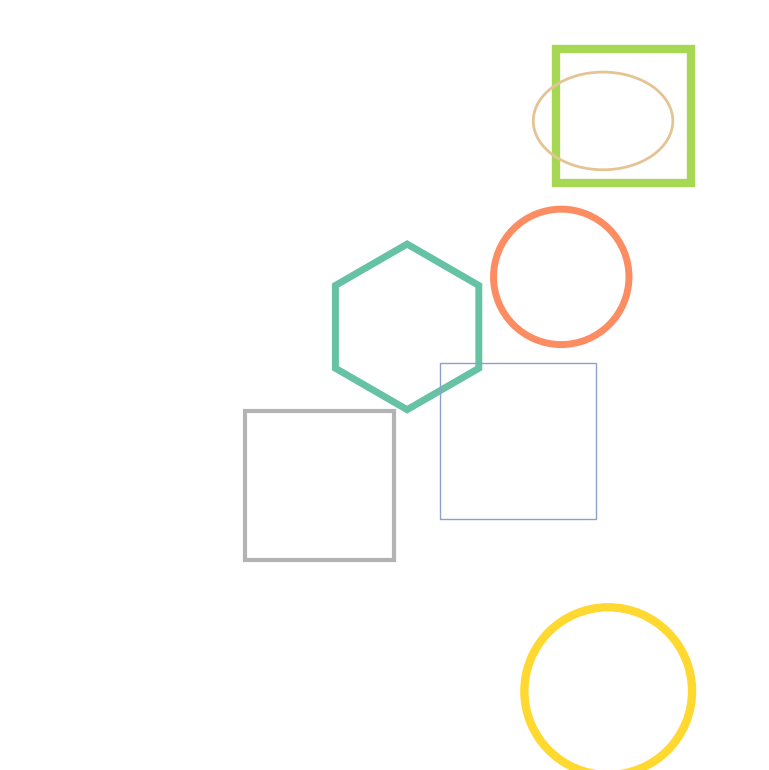[{"shape": "hexagon", "thickness": 2.5, "radius": 0.54, "center": [0.529, 0.575]}, {"shape": "circle", "thickness": 2.5, "radius": 0.44, "center": [0.729, 0.64]}, {"shape": "square", "thickness": 0.5, "radius": 0.51, "center": [0.673, 0.427]}, {"shape": "square", "thickness": 3, "radius": 0.44, "center": [0.81, 0.85]}, {"shape": "circle", "thickness": 3, "radius": 0.54, "center": [0.79, 0.102]}, {"shape": "oval", "thickness": 1, "radius": 0.45, "center": [0.783, 0.843]}, {"shape": "square", "thickness": 1.5, "radius": 0.48, "center": [0.415, 0.369]}]